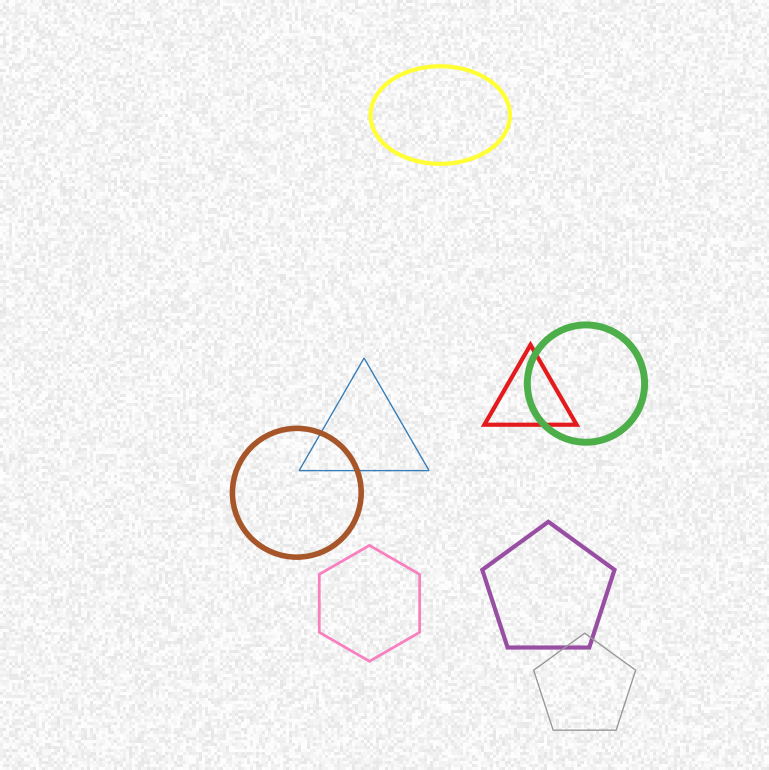[{"shape": "triangle", "thickness": 1.5, "radius": 0.35, "center": [0.689, 0.483]}, {"shape": "triangle", "thickness": 0.5, "radius": 0.49, "center": [0.473, 0.438]}, {"shape": "circle", "thickness": 2.5, "radius": 0.38, "center": [0.761, 0.502]}, {"shape": "pentagon", "thickness": 1.5, "radius": 0.45, "center": [0.712, 0.232]}, {"shape": "oval", "thickness": 1.5, "radius": 0.45, "center": [0.572, 0.851]}, {"shape": "circle", "thickness": 2, "radius": 0.42, "center": [0.385, 0.36]}, {"shape": "hexagon", "thickness": 1, "radius": 0.38, "center": [0.48, 0.216]}, {"shape": "pentagon", "thickness": 0.5, "radius": 0.35, "center": [0.759, 0.108]}]